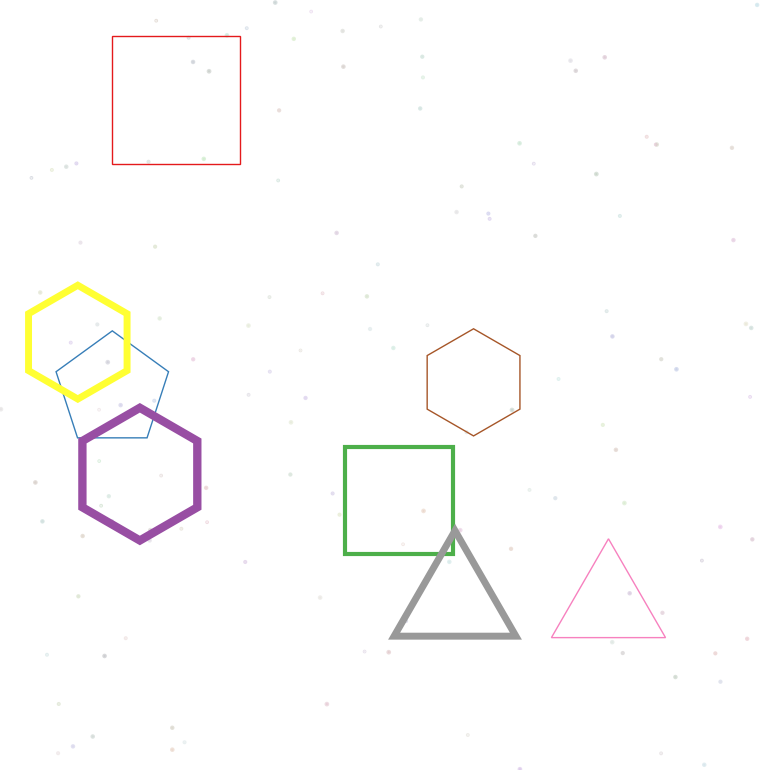[{"shape": "square", "thickness": 0.5, "radius": 0.42, "center": [0.229, 0.87]}, {"shape": "pentagon", "thickness": 0.5, "radius": 0.38, "center": [0.146, 0.494]}, {"shape": "square", "thickness": 1.5, "radius": 0.35, "center": [0.518, 0.35]}, {"shape": "hexagon", "thickness": 3, "radius": 0.43, "center": [0.182, 0.384]}, {"shape": "hexagon", "thickness": 2.5, "radius": 0.37, "center": [0.101, 0.556]}, {"shape": "hexagon", "thickness": 0.5, "radius": 0.35, "center": [0.615, 0.503]}, {"shape": "triangle", "thickness": 0.5, "radius": 0.43, "center": [0.79, 0.215]}, {"shape": "triangle", "thickness": 2.5, "radius": 0.46, "center": [0.591, 0.219]}]